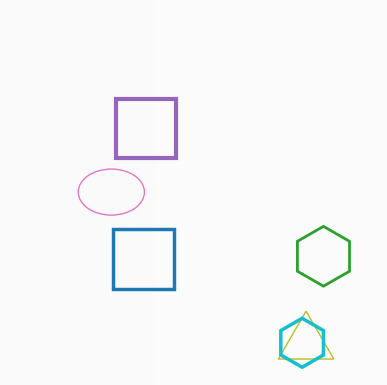[{"shape": "square", "thickness": 2.5, "radius": 0.39, "center": [0.37, 0.327]}, {"shape": "hexagon", "thickness": 2, "radius": 0.39, "center": [0.835, 0.334]}, {"shape": "square", "thickness": 3, "radius": 0.39, "center": [0.376, 0.667]}, {"shape": "oval", "thickness": 1, "radius": 0.43, "center": [0.287, 0.501]}, {"shape": "triangle", "thickness": 1, "radius": 0.41, "center": [0.79, 0.109]}, {"shape": "hexagon", "thickness": 2.5, "radius": 0.32, "center": [0.78, 0.11]}]